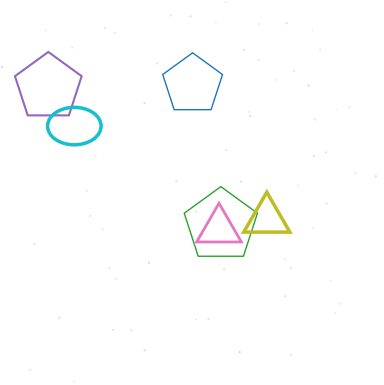[{"shape": "pentagon", "thickness": 1, "radius": 0.41, "center": [0.5, 0.781]}, {"shape": "pentagon", "thickness": 1, "radius": 0.5, "center": [0.574, 0.415]}, {"shape": "pentagon", "thickness": 1.5, "radius": 0.46, "center": [0.125, 0.774]}, {"shape": "triangle", "thickness": 2, "radius": 0.34, "center": [0.569, 0.405]}, {"shape": "triangle", "thickness": 2.5, "radius": 0.35, "center": [0.693, 0.432]}, {"shape": "oval", "thickness": 2.5, "radius": 0.35, "center": [0.193, 0.673]}]